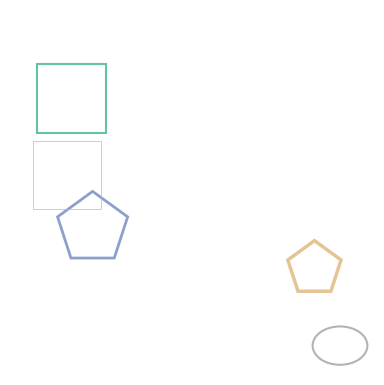[{"shape": "square", "thickness": 1.5, "radius": 0.45, "center": [0.186, 0.744]}, {"shape": "pentagon", "thickness": 2, "radius": 0.48, "center": [0.241, 0.407]}, {"shape": "square", "thickness": 0.5, "radius": 0.44, "center": [0.174, 0.545]}, {"shape": "pentagon", "thickness": 2.5, "radius": 0.36, "center": [0.817, 0.302]}, {"shape": "oval", "thickness": 1.5, "radius": 0.36, "center": [0.883, 0.102]}]